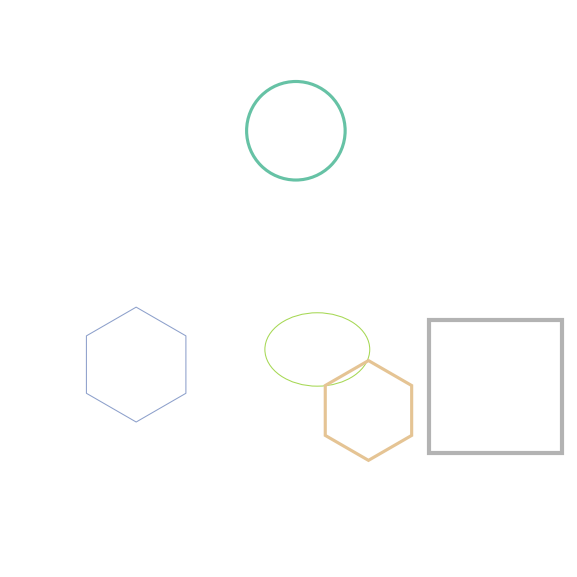[{"shape": "circle", "thickness": 1.5, "radius": 0.43, "center": [0.512, 0.773]}, {"shape": "hexagon", "thickness": 0.5, "radius": 0.5, "center": [0.236, 0.368]}, {"shape": "oval", "thickness": 0.5, "radius": 0.45, "center": [0.549, 0.394]}, {"shape": "hexagon", "thickness": 1.5, "radius": 0.43, "center": [0.638, 0.288]}, {"shape": "square", "thickness": 2, "radius": 0.57, "center": [0.858, 0.33]}]